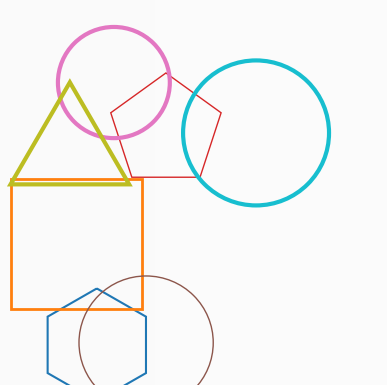[{"shape": "hexagon", "thickness": 1.5, "radius": 0.73, "center": [0.25, 0.104]}, {"shape": "square", "thickness": 2, "radius": 0.85, "center": [0.198, 0.366]}, {"shape": "pentagon", "thickness": 1, "radius": 0.75, "center": [0.428, 0.661]}, {"shape": "circle", "thickness": 1, "radius": 0.87, "center": [0.377, 0.11]}, {"shape": "circle", "thickness": 3, "radius": 0.72, "center": [0.294, 0.786]}, {"shape": "triangle", "thickness": 3, "radius": 0.88, "center": [0.18, 0.609]}, {"shape": "circle", "thickness": 3, "radius": 0.94, "center": [0.661, 0.655]}]